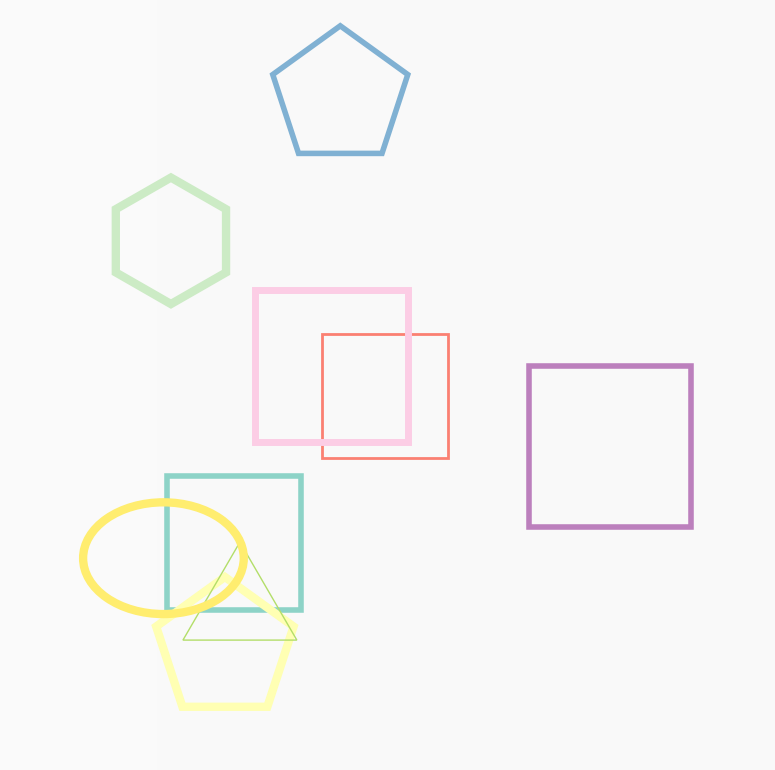[{"shape": "square", "thickness": 2, "radius": 0.43, "center": [0.302, 0.295]}, {"shape": "pentagon", "thickness": 3, "radius": 0.47, "center": [0.29, 0.158]}, {"shape": "square", "thickness": 1, "radius": 0.4, "center": [0.497, 0.486]}, {"shape": "pentagon", "thickness": 2, "radius": 0.46, "center": [0.439, 0.875]}, {"shape": "triangle", "thickness": 0.5, "radius": 0.42, "center": [0.31, 0.211]}, {"shape": "square", "thickness": 2.5, "radius": 0.49, "center": [0.428, 0.525]}, {"shape": "square", "thickness": 2, "radius": 0.52, "center": [0.787, 0.42]}, {"shape": "hexagon", "thickness": 3, "radius": 0.41, "center": [0.221, 0.687]}, {"shape": "oval", "thickness": 3, "radius": 0.52, "center": [0.211, 0.275]}]